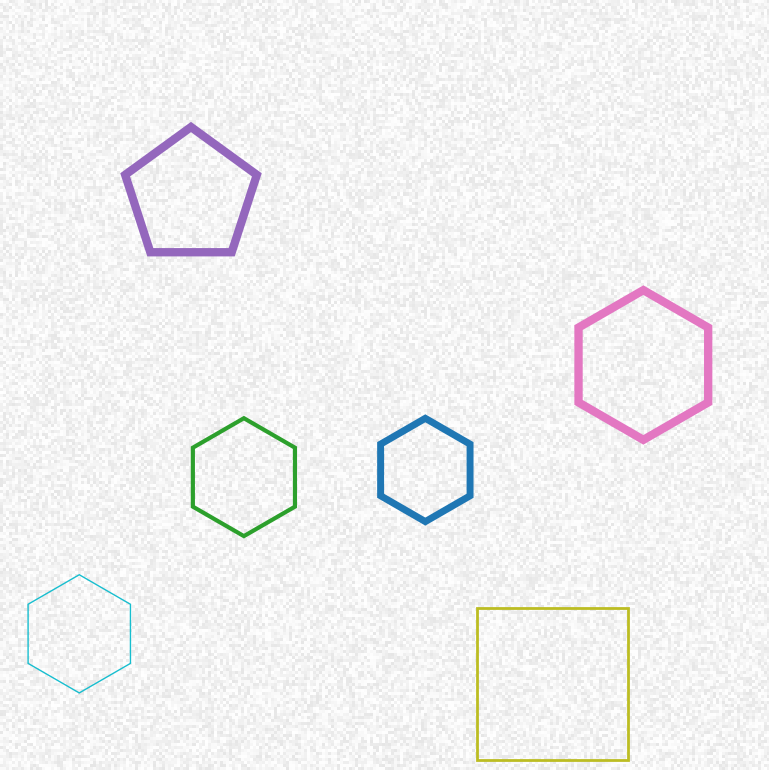[{"shape": "hexagon", "thickness": 2.5, "radius": 0.34, "center": [0.552, 0.39]}, {"shape": "hexagon", "thickness": 1.5, "radius": 0.38, "center": [0.317, 0.38]}, {"shape": "pentagon", "thickness": 3, "radius": 0.45, "center": [0.248, 0.745]}, {"shape": "hexagon", "thickness": 3, "radius": 0.49, "center": [0.836, 0.526]}, {"shape": "square", "thickness": 1, "radius": 0.49, "center": [0.717, 0.112]}, {"shape": "hexagon", "thickness": 0.5, "radius": 0.38, "center": [0.103, 0.177]}]